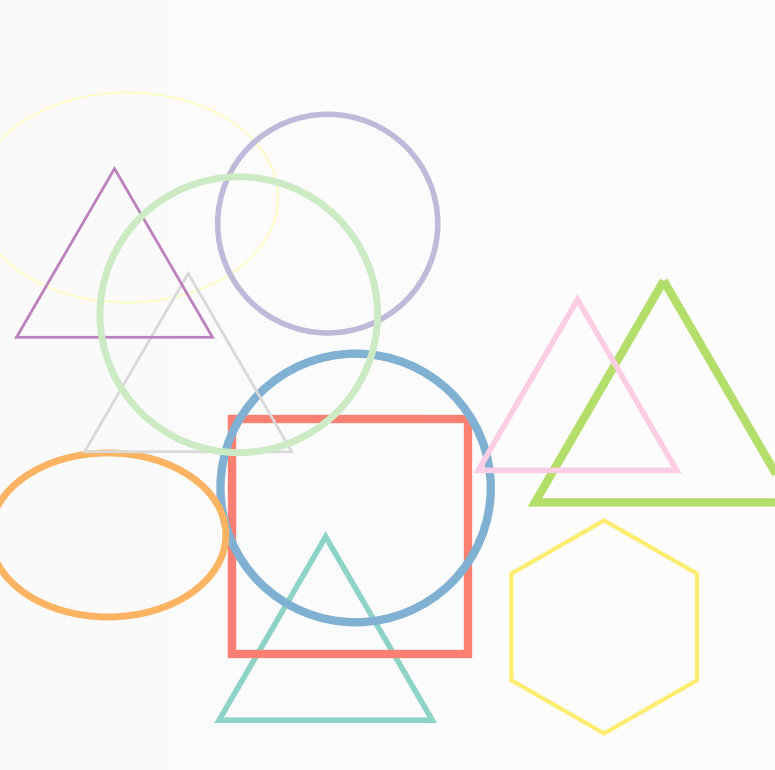[{"shape": "triangle", "thickness": 2, "radius": 0.79, "center": [0.42, 0.144]}, {"shape": "oval", "thickness": 0.5, "radius": 0.97, "center": [0.164, 0.743]}, {"shape": "circle", "thickness": 2, "radius": 0.71, "center": [0.423, 0.71]}, {"shape": "square", "thickness": 3, "radius": 0.76, "center": [0.452, 0.303]}, {"shape": "circle", "thickness": 3, "radius": 0.87, "center": [0.459, 0.366]}, {"shape": "oval", "thickness": 2.5, "radius": 0.76, "center": [0.139, 0.305]}, {"shape": "triangle", "thickness": 3, "radius": 0.96, "center": [0.856, 0.443]}, {"shape": "triangle", "thickness": 2, "radius": 0.74, "center": [0.745, 0.463]}, {"shape": "triangle", "thickness": 1, "radius": 0.77, "center": [0.243, 0.491]}, {"shape": "triangle", "thickness": 1, "radius": 0.73, "center": [0.148, 0.635]}, {"shape": "circle", "thickness": 2.5, "radius": 0.9, "center": [0.308, 0.591]}, {"shape": "hexagon", "thickness": 1.5, "radius": 0.69, "center": [0.78, 0.186]}]